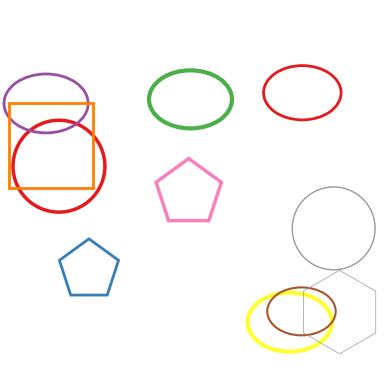[{"shape": "circle", "thickness": 2.5, "radius": 0.6, "center": [0.153, 0.568]}, {"shape": "oval", "thickness": 2, "radius": 0.5, "center": [0.785, 0.759]}, {"shape": "pentagon", "thickness": 2, "radius": 0.4, "center": [0.231, 0.299]}, {"shape": "oval", "thickness": 3, "radius": 0.54, "center": [0.495, 0.742]}, {"shape": "oval", "thickness": 2, "radius": 0.55, "center": [0.12, 0.731]}, {"shape": "square", "thickness": 2, "radius": 0.55, "center": [0.133, 0.622]}, {"shape": "oval", "thickness": 3, "radius": 0.55, "center": [0.753, 0.163]}, {"shape": "oval", "thickness": 1.5, "radius": 0.44, "center": [0.783, 0.191]}, {"shape": "pentagon", "thickness": 2.5, "radius": 0.45, "center": [0.49, 0.499]}, {"shape": "hexagon", "thickness": 0.5, "radius": 0.54, "center": [0.882, 0.19]}, {"shape": "circle", "thickness": 1, "radius": 0.54, "center": [0.867, 0.407]}]